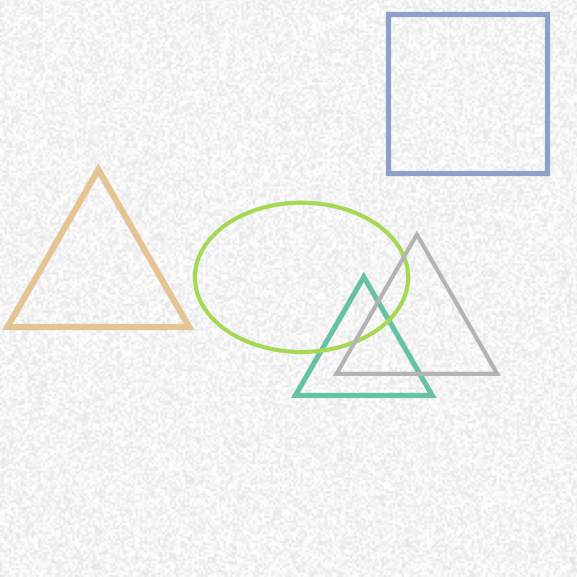[{"shape": "triangle", "thickness": 2.5, "radius": 0.68, "center": [0.63, 0.383]}, {"shape": "square", "thickness": 2.5, "radius": 0.69, "center": [0.809, 0.837]}, {"shape": "oval", "thickness": 2, "radius": 0.92, "center": [0.522, 0.519]}, {"shape": "triangle", "thickness": 3, "radius": 0.91, "center": [0.17, 0.524]}, {"shape": "triangle", "thickness": 2, "radius": 0.8, "center": [0.722, 0.432]}]